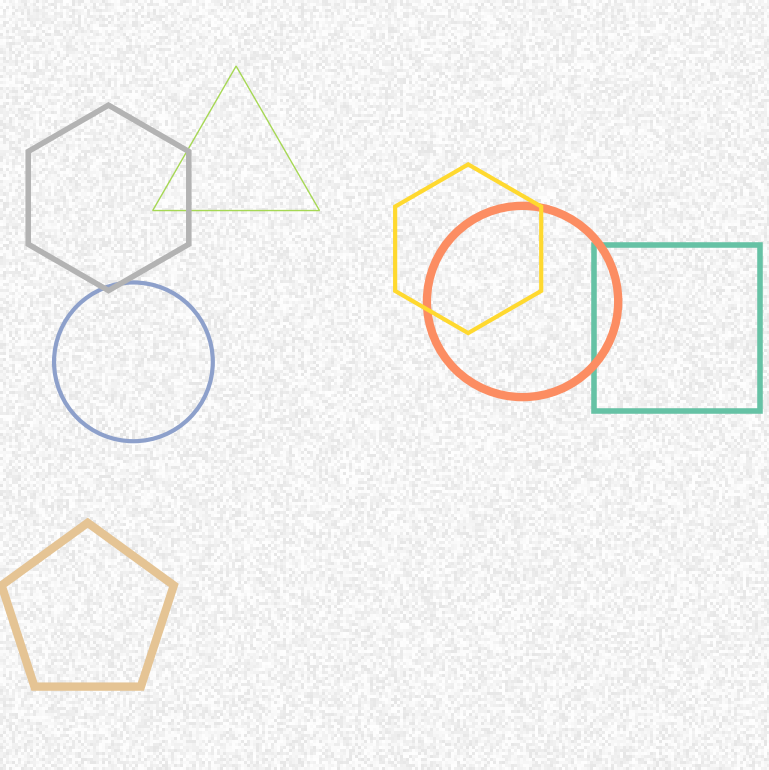[{"shape": "square", "thickness": 2, "radius": 0.54, "center": [0.879, 0.574]}, {"shape": "circle", "thickness": 3, "radius": 0.62, "center": [0.679, 0.608]}, {"shape": "circle", "thickness": 1.5, "radius": 0.52, "center": [0.173, 0.53]}, {"shape": "triangle", "thickness": 0.5, "radius": 0.63, "center": [0.307, 0.789]}, {"shape": "hexagon", "thickness": 1.5, "radius": 0.55, "center": [0.608, 0.677]}, {"shape": "pentagon", "thickness": 3, "radius": 0.59, "center": [0.114, 0.203]}, {"shape": "hexagon", "thickness": 2, "radius": 0.6, "center": [0.141, 0.743]}]